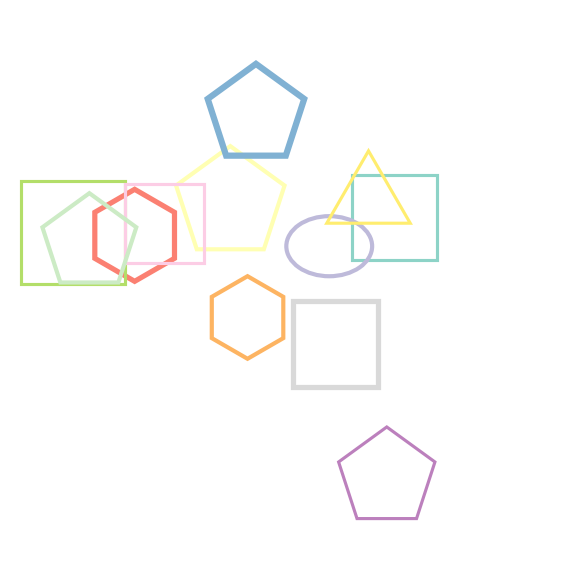[{"shape": "square", "thickness": 1.5, "radius": 0.37, "center": [0.684, 0.623]}, {"shape": "pentagon", "thickness": 2, "radius": 0.49, "center": [0.399, 0.647]}, {"shape": "oval", "thickness": 2, "radius": 0.37, "center": [0.57, 0.573]}, {"shape": "hexagon", "thickness": 2.5, "radius": 0.4, "center": [0.233, 0.592]}, {"shape": "pentagon", "thickness": 3, "radius": 0.44, "center": [0.443, 0.801]}, {"shape": "hexagon", "thickness": 2, "radius": 0.36, "center": [0.429, 0.449]}, {"shape": "square", "thickness": 1.5, "radius": 0.45, "center": [0.127, 0.597]}, {"shape": "square", "thickness": 1.5, "radius": 0.34, "center": [0.285, 0.612]}, {"shape": "square", "thickness": 2.5, "radius": 0.37, "center": [0.581, 0.403]}, {"shape": "pentagon", "thickness": 1.5, "radius": 0.44, "center": [0.67, 0.172]}, {"shape": "pentagon", "thickness": 2, "radius": 0.43, "center": [0.155, 0.579]}, {"shape": "triangle", "thickness": 1.5, "radius": 0.42, "center": [0.638, 0.654]}]